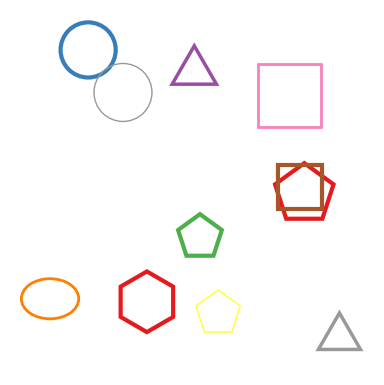[{"shape": "hexagon", "thickness": 3, "radius": 0.39, "center": [0.382, 0.216]}, {"shape": "pentagon", "thickness": 3, "radius": 0.4, "center": [0.79, 0.496]}, {"shape": "circle", "thickness": 3, "radius": 0.36, "center": [0.229, 0.87]}, {"shape": "pentagon", "thickness": 3, "radius": 0.3, "center": [0.519, 0.384]}, {"shape": "triangle", "thickness": 2.5, "radius": 0.33, "center": [0.505, 0.815]}, {"shape": "oval", "thickness": 2, "radius": 0.37, "center": [0.13, 0.224]}, {"shape": "pentagon", "thickness": 1, "radius": 0.3, "center": [0.567, 0.186]}, {"shape": "square", "thickness": 3, "radius": 0.29, "center": [0.778, 0.515]}, {"shape": "square", "thickness": 2, "radius": 0.41, "center": [0.751, 0.752]}, {"shape": "triangle", "thickness": 2.5, "radius": 0.32, "center": [0.882, 0.124]}, {"shape": "circle", "thickness": 1, "radius": 0.38, "center": [0.319, 0.76]}]